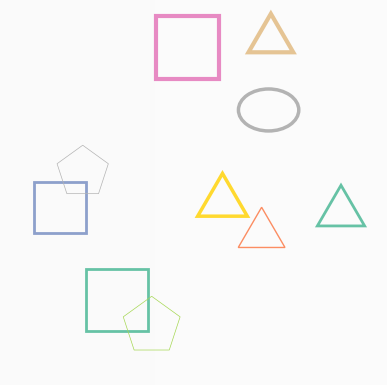[{"shape": "triangle", "thickness": 2, "radius": 0.35, "center": [0.88, 0.448]}, {"shape": "square", "thickness": 2, "radius": 0.4, "center": [0.301, 0.22]}, {"shape": "triangle", "thickness": 1, "radius": 0.35, "center": [0.675, 0.392]}, {"shape": "square", "thickness": 2, "radius": 0.34, "center": [0.155, 0.461]}, {"shape": "square", "thickness": 3, "radius": 0.4, "center": [0.483, 0.876]}, {"shape": "pentagon", "thickness": 0.5, "radius": 0.39, "center": [0.391, 0.153]}, {"shape": "triangle", "thickness": 2.5, "radius": 0.37, "center": [0.574, 0.475]}, {"shape": "triangle", "thickness": 3, "radius": 0.33, "center": [0.699, 0.898]}, {"shape": "pentagon", "thickness": 0.5, "radius": 0.35, "center": [0.213, 0.553]}, {"shape": "oval", "thickness": 2.5, "radius": 0.39, "center": [0.693, 0.714]}]